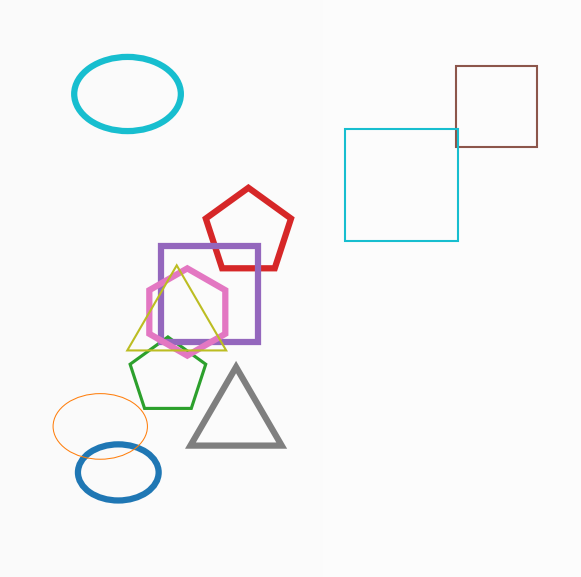[{"shape": "oval", "thickness": 3, "radius": 0.35, "center": [0.204, 0.181]}, {"shape": "oval", "thickness": 0.5, "radius": 0.41, "center": [0.172, 0.261]}, {"shape": "pentagon", "thickness": 1.5, "radius": 0.34, "center": [0.289, 0.347]}, {"shape": "pentagon", "thickness": 3, "radius": 0.39, "center": [0.427, 0.597]}, {"shape": "square", "thickness": 3, "radius": 0.42, "center": [0.361, 0.491]}, {"shape": "square", "thickness": 1, "radius": 0.35, "center": [0.854, 0.814]}, {"shape": "hexagon", "thickness": 3, "radius": 0.38, "center": [0.322, 0.459]}, {"shape": "triangle", "thickness": 3, "radius": 0.45, "center": [0.406, 0.273]}, {"shape": "triangle", "thickness": 1, "radius": 0.49, "center": [0.304, 0.441]}, {"shape": "oval", "thickness": 3, "radius": 0.46, "center": [0.219, 0.836]}, {"shape": "square", "thickness": 1, "radius": 0.48, "center": [0.691, 0.679]}]